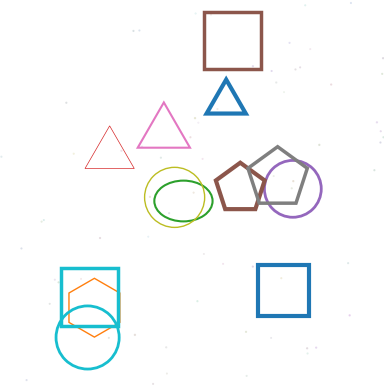[{"shape": "square", "thickness": 3, "radius": 0.33, "center": [0.736, 0.245]}, {"shape": "triangle", "thickness": 3, "radius": 0.29, "center": [0.587, 0.734]}, {"shape": "hexagon", "thickness": 1, "radius": 0.38, "center": [0.245, 0.201]}, {"shape": "oval", "thickness": 1.5, "radius": 0.38, "center": [0.476, 0.478]}, {"shape": "triangle", "thickness": 0.5, "radius": 0.37, "center": [0.285, 0.599]}, {"shape": "circle", "thickness": 2, "radius": 0.37, "center": [0.761, 0.509]}, {"shape": "square", "thickness": 2.5, "radius": 0.37, "center": [0.603, 0.895]}, {"shape": "pentagon", "thickness": 3, "radius": 0.33, "center": [0.624, 0.511]}, {"shape": "triangle", "thickness": 1.5, "radius": 0.39, "center": [0.426, 0.656]}, {"shape": "pentagon", "thickness": 2.5, "radius": 0.41, "center": [0.721, 0.538]}, {"shape": "circle", "thickness": 1, "radius": 0.39, "center": [0.454, 0.487]}, {"shape": "square", "thickness": 2.5, "radius": 0.37, "center": [0.233, 0.228]}, {"shape": "circle", "thickness": 2, "radius": 0.41, "center": [0.228, 0.123]}]